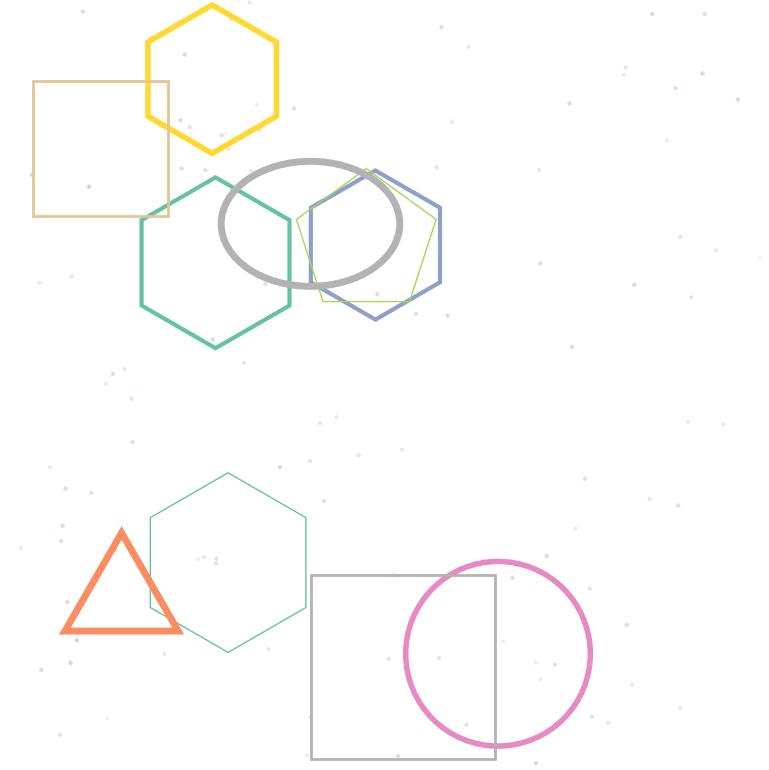[{"shape": "hexagon", "thickness": 0.5, "radius": 0.58, "center": [0.296, 0.269]}, {"shape": "hexagon", "thickness": 1.5, "radius": 0.55, "center": [0.28, 0.659]}, {"shape": "triangle", "thickness": 2.5, "radius": 0.42, "center": [0.158, 0.223]}, {"shape": "hexagon", "thickness": 1.5, "radius": 0.48, "center": [0.488, 0.682]}, {"shape": "circle", "thickness": 2, "radius": 0.6, "center": [0.647, 0.151]}, {"shape": "pentagon", "thickness": 0.5, "radius": 0.48, "center": [0.476, 0.686]}, {"shape": "hexagon", "thickness": 2, "radius": 0.48, "center": [0.276, 0.897]}, {"shape": "square", "thickness": 1, "radius": 0.44, "center": [0.131, 0.807]}, {"shape": "square", "thickness": 1, "radius": 0.6, "center": [0.523, 0.133]}, {"shape": "oval", "thickness": 2.5, "radius": 0.58, "center": [0.403, 0.709]}]